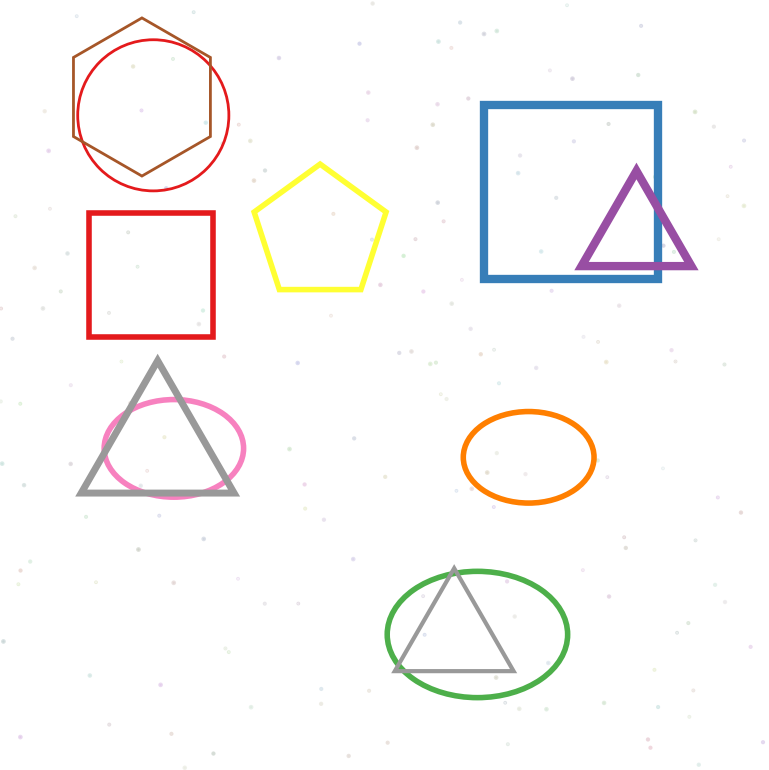[{"shape": "circle", "thickness": 1, "radius": 0.49, "center": [0.199, 0.85]}, {"shape": "square", "thickness": 2, "radius": 0.4, "center": [0.196, 0.643]}, {"shape": "square", "thickness": 3, "radius": 0.56, "center": [0.742, 0.751]}, {"shape": "oval", "thickness": 2, "radius": 0.59, "center": [0.62, 0.176]}, {"shape": "triangle", "thickness": 3, "radius": 0.41, "center": [0.827, 0.696]}, {"shape": "oval", "thickness": 2, "radius": 0.42, "center": [0.687, 0.406]}, {"shape": "pentagon", "thickness": 2, "radius": 0.45, "center": [0.416, 0.697]}, {"shape": "hexagon", "thickness": 1, "radius": 0.51, "center": [0.184, 0.874]}, {"shape": "oval", "thickness": 2, "radius": 0.45, "center": [0.226, 0.418]}, {"shape": "triangle", "thickness": 2.5, "radius": 0.57, "center": [0.205, 0.417]}, {"shape": "triangle", "thickness": 1.5, "radius": 0.45, "center": [0.59, 0.173]}]